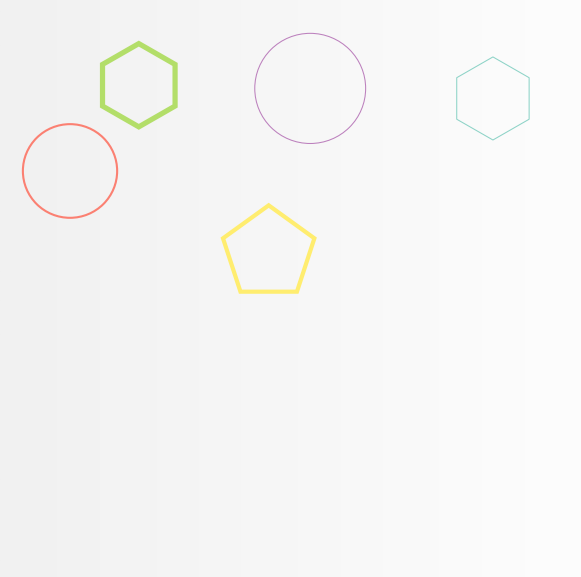[{"shape": "hexagon", "thickness": 0.5, "radius": 0.36, "center": [0.848, 0.829]}, {"shape": "circle", "thickness": 1, "radius": 0.41, "center": [0.12, 0.703]}, {"shape": "hexagon", "thickness": 2.5, "radius": 0.36, "center": [0.239, 0.852]}, {"shape": "circle", "thickness": 0.5, "radius": 0.48, "center": [0.534, 0.846]}, {"shape": "pentagon", "thickness": 2, "radius": 0.41, "center": [0.462, 0.561]}]